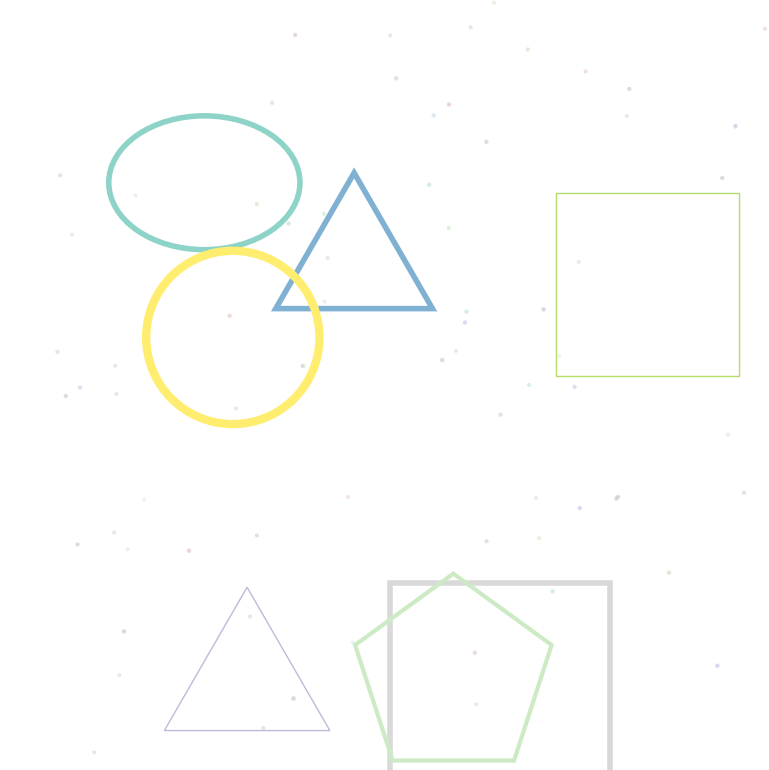[{"shape": "oval", "thickness": 2, "radius": 0.62, "center": [0.265, 0.763]}, {"shape": "triangle", "thickness": 0.5, "radius": 0.62, "center": [0.321, 0.113]}, {"shape": "triangle", "thickness": 2, "radius": 0.59, "center": [0.46, 0.658]}, {"shape": "square", "thickness": 0.5, "radius": 0.59, "center": [0.841, 0.63]}, {"shape": "square", "thickness": 2, "radius": 0.71, "center": [0.65, 0.1]}, {"shape": "pentagon", "thickness": 1.5, "radius": 0.67, "center": [0.589, 0.121]}, {"shape": "circle", "thickness": 3, "radius": 0.56, "center": [0.302, 0.562]}]